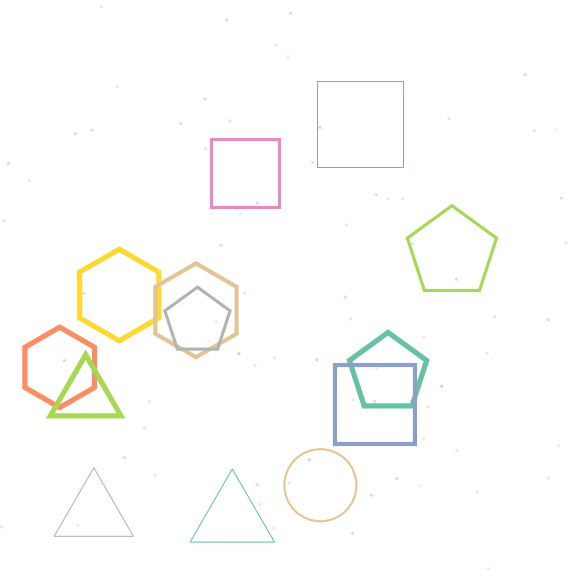[{"shape": "triangle", "thickness": 0.5, "radius": 0.42, "center": [0.402, 0.103]}, {"shape": "pentagon", "thickness": 2.5, "radius": 0.35, "center": [0.672, 0.353]}, {"shape": "hexagon", "thickness": 2.5, "radius": 0.35, "center": [0.103, 0.363]}, {"shape": "square", "thickness": 2, "radius": 0.35, "center": [0.649, 0.299]}, {"shape": "square", "thickness": 0.5, "radius": 0.37, "center": [0.623, 0.785]}, {"shape": "square", "thickness": 1.5, "radius": 0.29, "center": [0.424, 0.7]}, {"shape": "triangle", "thickness": 2.5, "radius": 0.35, "center": [0.148, 0.314]}, {"shape": "pentagon", "thickness": 1.5, "radius": 0.41, "center": [0.783, 0.562]}, {"shape": "hexagon", "thickness": 2.5, "radius": 0.4, "center": [0.206, 0.488]}, {"shape": "hexagon", "thickness": 2, "radius": 0.41, "center": [0.339, 0.462]}, {"shape": "circle", "thickness": 1, "radius": 0.31, "center": [0.555, 0.159]}, {"shape": "pentagon", "thickness": 1.5, "radius": 0.3, "center": [0.342, 0.443]}, {"shape": "triangle", "thickness": 0.5, "radius": 0.4, "center": [0.162, 0.11]}]